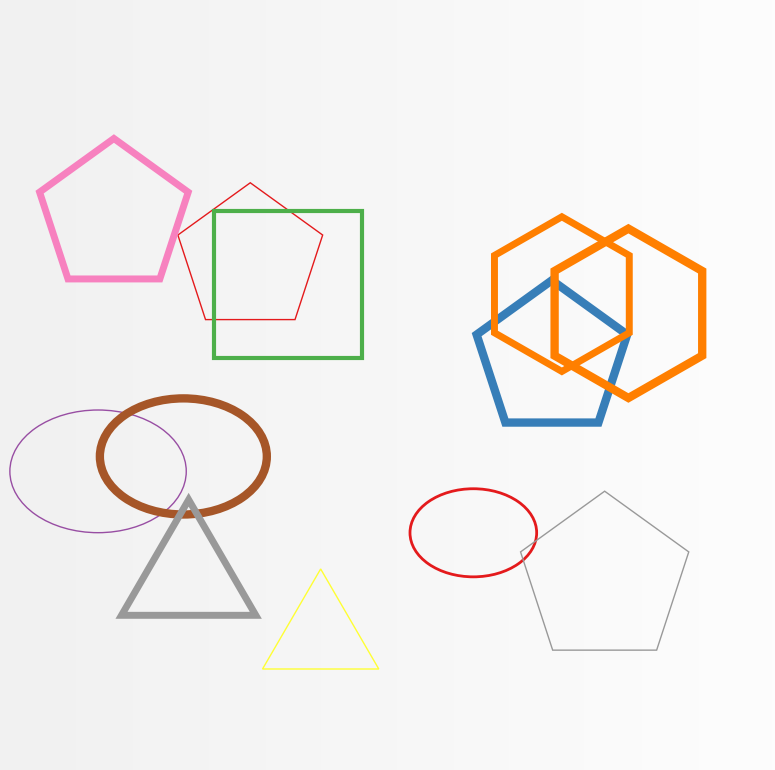[{"shape": "oval", "thickness": 1, "radius": 0.41, "center": [0.611, 0.308]}, {"shape": "pentagon", "thickness": 0.5, "radius": 0.49, "center": [0.323, 0.664]}, {"shape": "pentagon", "thickness": 3, "radius": 0.51, "center": [0.712, 0.534]}, {"shape": "square", "thickness": 1.5, "radius": 0.48, "center": [0.372, 0.631]}, {"shape": "oval", "thickness": 0.5, "radius": 0.57, "center": [0.127, 0.388]}, {"shape": "hexagon", "thickness": 2.5, "radius": 0.5, "center": [0.725, 0.618]}, {"shape": "hexagon", "thickness": 3, "radius": 0.55, "center": [0.811, 0.593]}, {"shape": "triangle", "thickness": 0.5, "radius": 0.43, "center": [0.414, 0.174]}, {"shape": "oval", "thickness": 3, "radius": 0.54, "center": [0.237, 0.407]}, {"shape": "pentagon", "thickness": 2.5, "radius": 0.5, "center": [0.147, 0.719]}, {"shape": "pentagon", "thickness": 0.5, "radius": 0.57, "center": [0.78, 0.248]}, {"shape": "triangle", "thickness": 2.5, "radius": 0.5, "center": [0.243, 0.251]}]